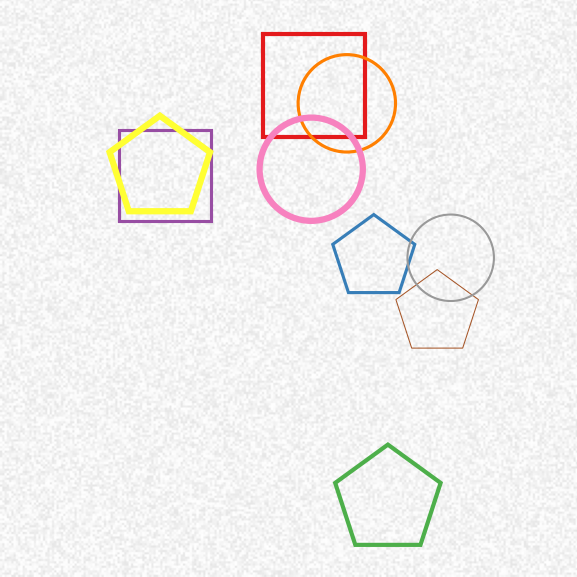[{"shape": "square", "thickness": 2, "radius": 0.44, "center": [0.544, 0.851]}, {"shape": "pentagon", "thickness": 1.5, "radius": 0.37, "center": [0.647, 0.553]}, {"shape": "pentagon", "thickness": 2, "radius": 0.48, "center": [0.672, 0.133]}, {"shape": "square", "thickness": 1.5, "radius": 0.4, "center": [0.286, 0.696]}, {"shape": "circle", "thickness": 1.5, "radius": 0.42, "center": [0.601, 0.82]}, {"shape": "pentagon", "thickness": 3, "radius": 0.46, "center": [0.277, 0.707]}, {"shape": "pentagon", "thickness": 0.5, "radius": 0.38, "center": [0.757, 0.457]}, {"shape": "circle", "thickness": 3, "radius": 0.45, "center": [0.539, 0.706]}, {"shape": "circle", "thickness": 1, "radius": 0.37, "center": [0.78, 0.553]}]